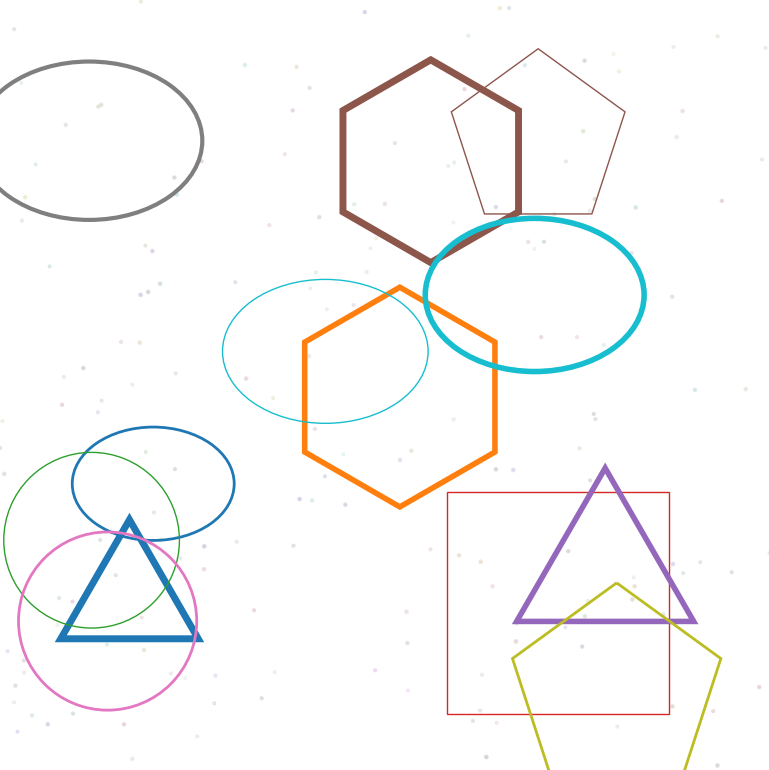[{"shape": "oval", "thickness": 1, "radius": 0.53, "center": [0.199, 0.372]}, {"shape": "triangle", "thickness": 2.5, "radius": 0.52, "center": [0.168, 0.222]}, {"shape": "hexagon", "thickness": 2, "radius": 0.71, "center": [0.519, 0.484]}, {"shape": "circle", "thickness": 0.5, "radius": 0.57, "center": [0.119, 0.298]}, {"shape": "square", "thickness": 0.5, "radius": 0.72, "center": [0.724, 0.217]}, {"shape": "triangle", "thickness": 2, "radius": 0.66, "center": [0.786, 0.259]}, {"shape": "hexagon", "thickness": 2.5, "radius": 0.66, "center": [0.559, 0.791]}, {"shape": "pentagon", "thickness": 0.5, "radius": 0.59, "center": [0.699, 0.818]}, {"shape": "circle", "thickness": 1, "radius": 0.58, "center": [0.14, 0.193]}, {"shape": "oval", "thickness": 1.5, "radius": 0.73, "center": [0.116, 0.817]}, {"shape": "pentagon", "thickness": 1, "radius": 0.71, "center": [0.801, 0.101]}, {"shape": "oval", "thickness": 0.5, "radius": 0.67, "center": [0.422, 0.544]}, {"shape": "oval", "thickness": 2, "radius": 0.71, "center": [0.694, 0.617]}]